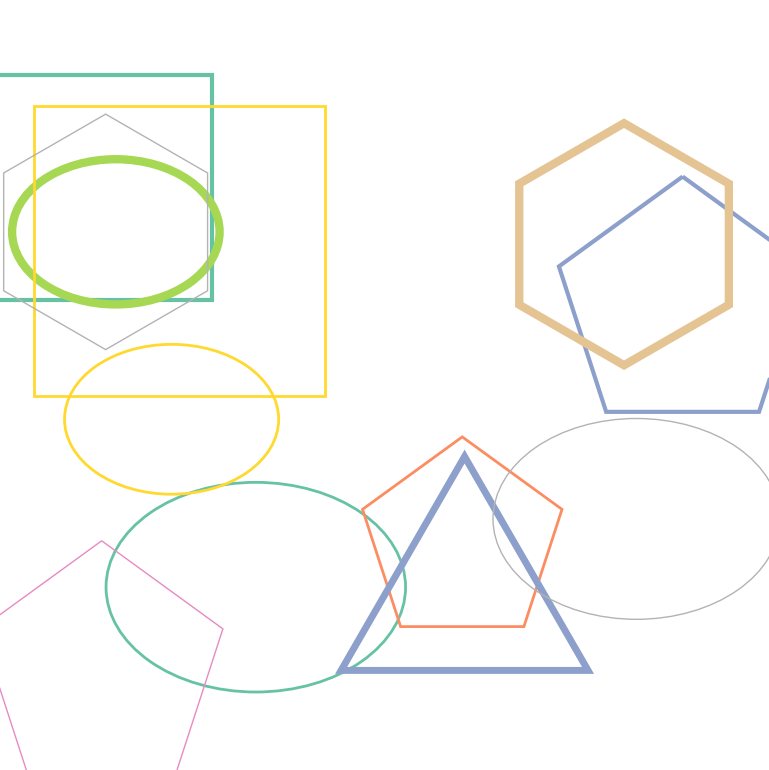[{"shape": "square", "thickness": 1.5, "radius": 0.73, "center": [0.129, 0.756]}, {"shape": "oval", "thickness": 1, "radius": 0.97, "center": [0.332, 0.237]}, {"shape": "pentagon", "thickness": 1, "radius": 0.68, "center": [0.6, 0.296]}, {"shape": "triangle", "thickness": 2.5, "radius": 0.93, "center": [0.603, 0.222]}, {"shape": "pentagon", "thickness": 1.5, "radius": 0.84, "center": [0.886, 0.602]}, {"shape": "pentagon", "thickness": 0.5, "radius": 0.83, "center": [0.132, 0.132]}, {"shape": "oval", "thickness": 3, "radius": 0.67, "center": [0.15, 0.699]}, {"shape": "oval", "thickness": 1, "radius": 0.7, "center": [0.223, 0.455]}, {"shape": "square", "thickness": 1, "radius": 0.94, "center": [0.233, 0.674]}, {"shape": "hexagon", "thickness": 3, "radius": 0.79, "center": [0.81, 0.683]}, {"shape": "oval", "thickness": 0.5, "radius": 0.93, "center": [0.827, 0.326]}, {"shape": "hexagon", "thickness": 0.5, "radius": 0.76, "center": [0.137, 0.699]}]